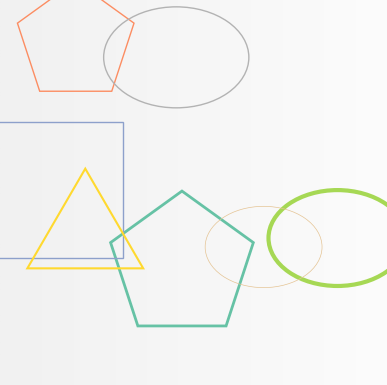[{"shape": "pentagon", "thickness": 2, "radius": 0.97, "center": [0.47, 0.31]}, {"shape": "pentagon", "thickness": 1, "radius": 0.79, "center": [0.195, 0.891]}, {"shape": "square", "thickness": 1, "radius": 0.88, "center": [0.142, 0.506]}, {"shape": "oval", "thickness": 3, "radius": 0.89, "center": [0.871, 0.382]}, {"shape": "triangle", "thickness": 1.5, "radius": 0.86, "center": [0.22, 0.389]}, {"shape": "oval", "thickness": 0.5, "radius": 0.75, "center": [0.68, 0.359]}, {"shape": "oval", "thickness": 1, "radius": 0.94, "center": [0.455, 0.851]}]